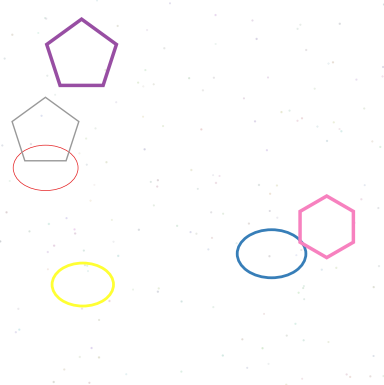[{"shape": "oval", "thickness": 0.5, "radius": 0.42, "center": [0.119, 0.564]}, {"shape": "oval", "thickness": 2, "radius": 0.45, "center": [0.705, 0.341]}, {"shape": "pentagon", "thickness": 2.5, "radius": 0.48, "center": [0.212, 0.855]}, {"shape": "oval", "thickness": 2, "radius": 0.4, "center": [0.215, 0.261]}, {"shape": "hexagon", "thickness": 2.5, "radius": 0.4, "center": [0.849, 0.411]}, {"shape": "pentagon", "thickness": 1, "radius": 0.46, "center": [0.118, 0.656]}]